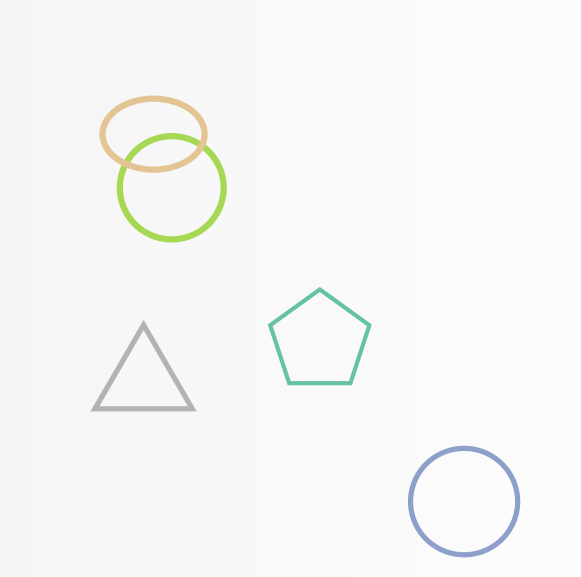[{"shape": "pentagon", "thickness": 2, "radius": 0.45, "center": [0.55, 0.408]}, {"shape": "circle", "thickness": 2.5, "radius": 0.46, "center": [0.798, 0.131]}, {"shape": "circle", "thickness": 3, "radius": 0.45, "center": [0.295, 0.674]}, {"shape": "oval", "thickness": 3, "radius": 0.44, "center": [0.264, 0.767]}, {"shape": "triangle", "thickness": 2.5, "radius": 0.48, "center": [0.247, 0.34]}]